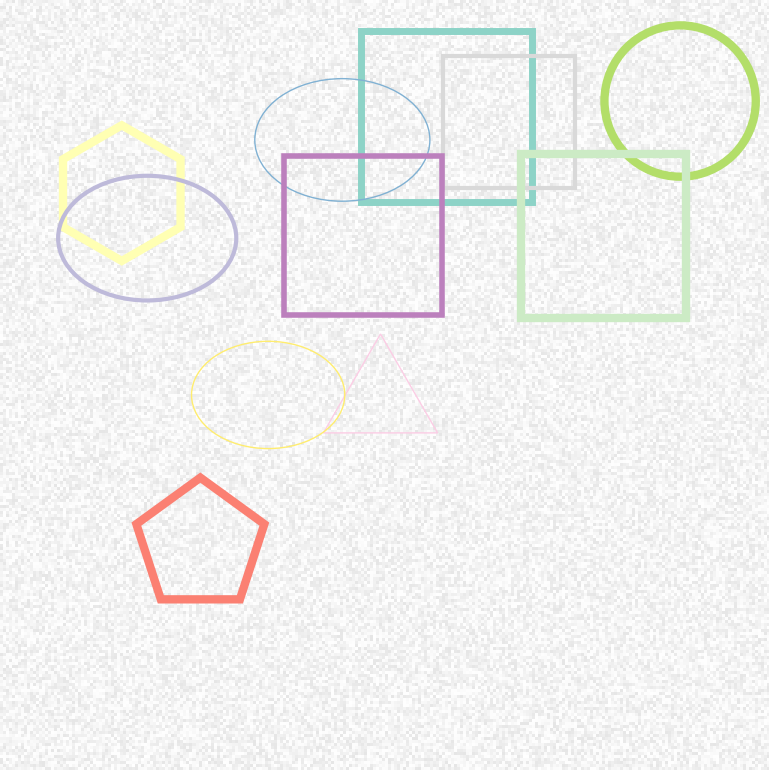[{"shape": "square", "thickness": 2.5, "radius": 0.56, "center": [0.58, 0.849]}, {"shape": "hexagon", "thickness": 3, "radius": 0.44, "center": [0.158, 0.749]}, {"shape": "oval", "thickness": 1.5, "radius": 0.58, "center": [0.191, 0.691]}, {"shape": "pentagon", "thickness": 3, "radius": 0.44, "center": [0.26, 0.292]}, {"shape": "oval", "thickness": 0.5, "radius": 0.57, "center": [0.445, 0.818]}, {"shape": "circle", "thickness": 3, "radius": 0.49, "center": [0.883, 0.869]}, {"shape": "triangle", "thickness": 0.5, "radius": 0.43, "center": [0.494, 0.481]}, {"shape": "square", "thickness": 1.5, "radius": 0.43, "center": [0.662, 0.842]}, {"shape": "square", "thickness": 2, "radius": 0.52, "center": [0.472, 0.694]}, {"shape": "square", "thickness": 3, "radius": 0.53, "center": [0.784, 0.694]}, {"shape": "oval", "thickness": 0.5, "radius": 0.5, "center": [0.348, 0.487]}]